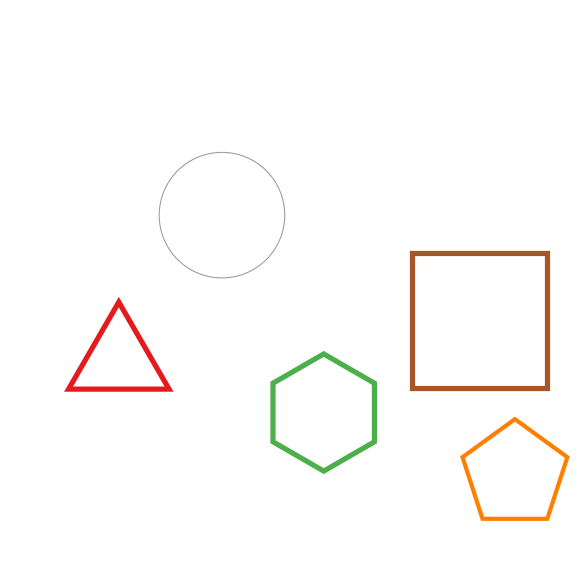[{"shape": "triangle", "thickness": 2.5, "radius": 0.5, "center": [0.206, 0.376]}, {"shape": "hexagon", "thickness": 2.5, "radius": 0.51, "center": [0.561, 0.285]}, {"shape": "pentagon", "thickness": 2, "radius": 0.48, "center": [0.892, 0.178]}, {"shape": "square", "thickness": 2.5, "radius": 0.58, "center": [0.83, 0.445]}, {"shape": "circle", "thickness": 0.5, "radius": 0.54, "center": [0.384, 0.627]}]